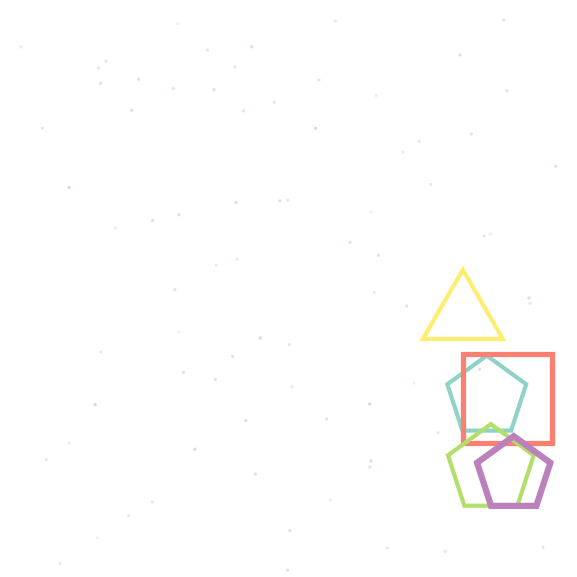[{"shape": "pentagon", "thickness": 2, "radius": 0.36, "center": [0.843, 0.312]}, {"shape": "square", "thickness": 2.5, "radius": 0.38, "center": [0.879, 0.309]}, {"shape": "pentagon", "thickness": 2, "radius": 0.39, "center": [0.85, 0.187]}, {"shape": "pentagon", "thickness": 3, "radius": 0.33, "center": [0.89, 0.177]}, {"shape": "triangle", "thickness": 2, "radius": 0.4, "center": [0.801, 0.452]}]